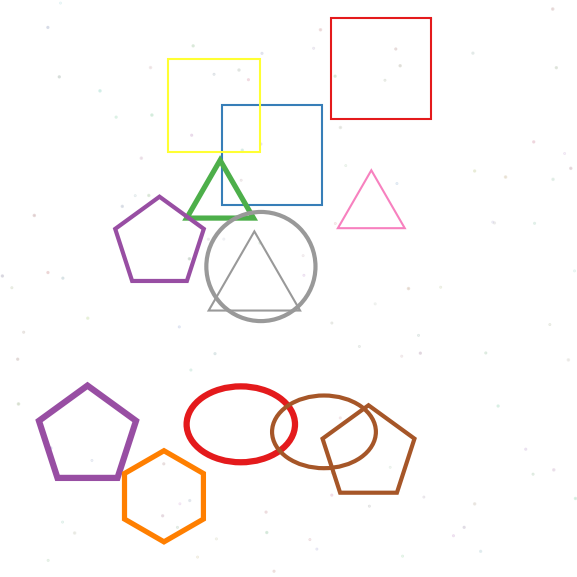[{"shape": "oval", "thickness": 3, "radius": 0.47, "center": [0.417, 0.264]}, {"shape": "square", "thickness": 1, "radius": 0.43, "center": [0.66, 0.881]}, {"shape": "square", "thickness": 1, "radius": 0.43, "center": [0.471, 0.73]}, {"shape": "triangle", "thickness": 2.5, "radius": 0.33, "center": [0.381, 0.655]}, {"shape": "pentagon", "thickness": 3, "radius": 0.44, "center": [0.151, 0.243]}, {"shape": "pentagon", "thickness": 2, "radius": 0.4, "center": [0.276, 0.578]}, {"shape": "hexagon", "thickness": 2.5, "radius": 0.39, "center": [0.284, 0.14]}, {"shape": "square", "thickness": 1, "radius": 0.4, "center": [0.371, 0.817]}, {"shape": "oval", "thickness": 2, "radius": 0.45, "center": [0.561, 0.251]}, {"shape": "pentagon", "thickness": 2, "radius": 0.42, "center": [0.638, 0.214]}, {"shape": "triangle", "thickness": 1, "radius": 0.33, "center": [0.643, 0.637]}, {"shape": "circle", "thickness": 2, "radius": 0.47, "center": [0.452, 0.538]}, {"shape": "triangle", "thickness": 1, "radius": 0.46, "center": [0.44, 0.507]}]